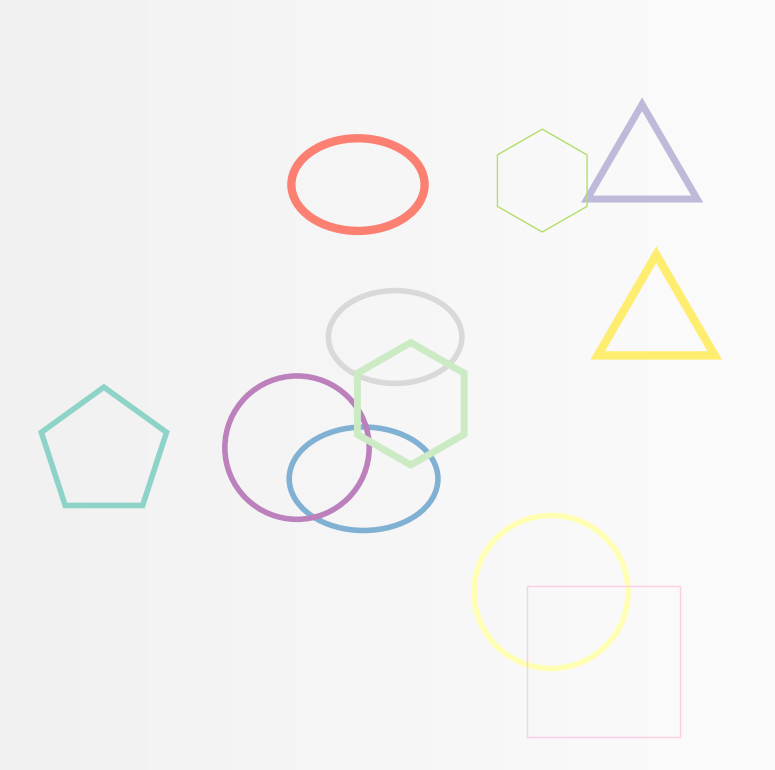[{"shape": "pentagon", "thickness": 2, "radius": 0.42, "center": [0.134, 0.412]}, {"shape": "circle", "thickness": 2, "radius": 0.5, "center": [0.711, 0.231]}, {"shape": "triangle", "thickness": 2.5, "radius": 0.41, "center": [0.829, 0.783]}, {"shape": "oval", "thickness": 3, "radius": 0.43, "center": [0.462, 0.76]}, {"shape": "oval", "thickness": 2, "radius": 0.48, "center": [0.469, 0.378]}, {"shape": "hexagon", "thickness": 0.5, "radius": 0.33, "center": [0.7, 0.765]}, {"shape": "square", "thickness": 0.5, "radius": 0.49, "center": [0.779, 0.141]}, {"shape": "oval", "thickness": 2, "radius": 0.43, "center": [0.51, 0.562]}, {"shape": "circle", "thickness": 2, "radius": 0.47, "center": [0.383, 0.419]}, {"shape": "hexagon", "thickness": 2.5, "radius": 0.4, "center": [0.53, 0.476]}, {"shape": "triangle", "thickness": 3, "radius": 0.44, "center": [0.847, 0.582]}]